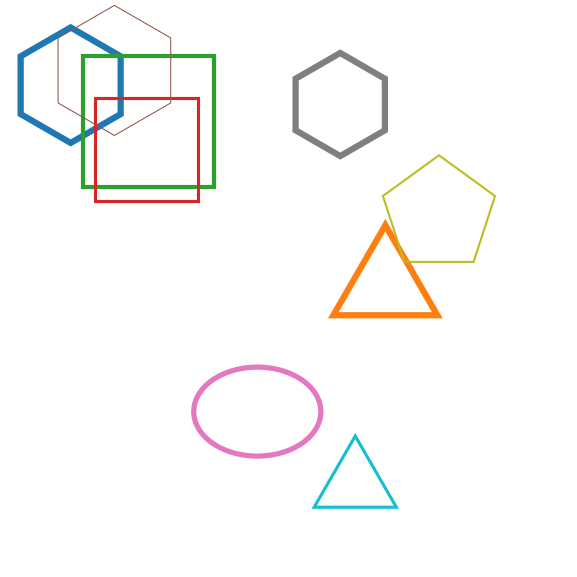[{"shape": "hexagon", "thickness": 3, "radius": 0.5, "center": [0.122, 0.852]}, {"shape": "triangle", "thickness": 3, "radius": 0.52, "center": [0.667, 0.505]}, {"shape": "square", "thickness": 2, "radius": 0.57, "center": [0.257, 0.789]}, {"shape": "square", "thickness": 1.5, "radius": 0.45, "center": [0.254, 0.74]}, {"shape": "hexagon", "thickness": 0.5, "radius": 0.56, "center": [0.198, 0.877]}, {"shape": "oval", "thickness": 2.5, "radius": 0.55, "center": [0.446, 0.286]}, {"shape": "hexagon", "thickness": 3, "radius": 0.45, "center": [0.589, 0.818]}, {"shape": "pentagon", "thickness": 1, "radius": 0.51, "center": [0.76, 0.628]}, {"shape": "triangle", "thickness": 1.5, "radius": 0.41, "center": [0.615, 0.162]}]